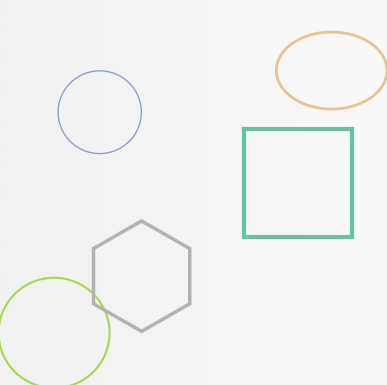[{"shape": "square", "thickness": 3, "radius": 0.7, "center": [0.769, 0.525]}, {"shape": "circle", "thickness": 1, "radius": 0.54, "center": [0.257, 0.709]}, {"shape": "circle", "thickness": 1.5, "radius": 0.72, "center": [0.14, 0.135]}, {"shape": "oval", "thickness": 2, "radius": 0.71, "center": [0.856, 0.817]}, {"shape": "hexagon", "thickness": 2.5, "radius": 0.72, "center": [0.365, 0.283]}]